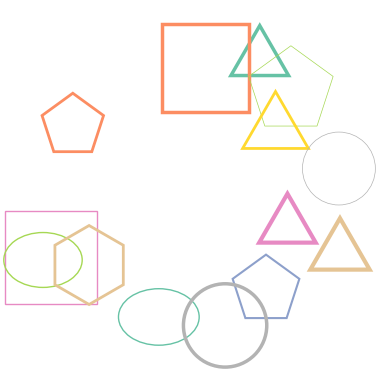[{"shape": "triangle", "thickness": 2.5, "radius": 0.43, "center": [0.675, 0.847]}, {"shape": "oval", "thickness": 1, "radius": 0.52, "center": [0.413, 0.177]}, {"shape": "square", "thickness": 2.5, "radius": 0.57, "center": [0.534, 0.822]}, {"shape": "pentagon", "thickness": 2, "radius": 0.42, "center": [0.189, 0.674]}, {"shape": "pentagon", "thickness": 1.5, "radius": 0.46, "center": [0.691, 0.248]}, {"shape": "square", "thickness": 1, "radius": 0.6, "center": [0.132, 0.331]}, {"shape": "triangle", "thickness": 3, "radius": 0.42, "center": [0.747, 0.412]}, {"shape": "oval", "thickness": 1, "radius": 0.51, "center": [0.112, 0.325]}, {"shape": "pentagon", "thickness": 0.5, "radius": 0.58, "center": [0.756, 0.766]}, {"shape": "triangle", "thickness": 2, "radius": 0.49, "center": [0.716, 0.664]}, {"shape": "triangle", "thickness": 3, "radius": 0.45, "center": [0.883, 0.344]}, {"shape": "hexagon", "thickness": 2, "radius": 0.51, "center": [0.231, 0.312]}, {"shape": "circle", "thickness": 0.5, "radius": 0.47, "center": [0.88, 0.562]}, {"shape": "circle", "thickness": 2.5, "radius": 0.54, "center": [0.585, 0.155]}]